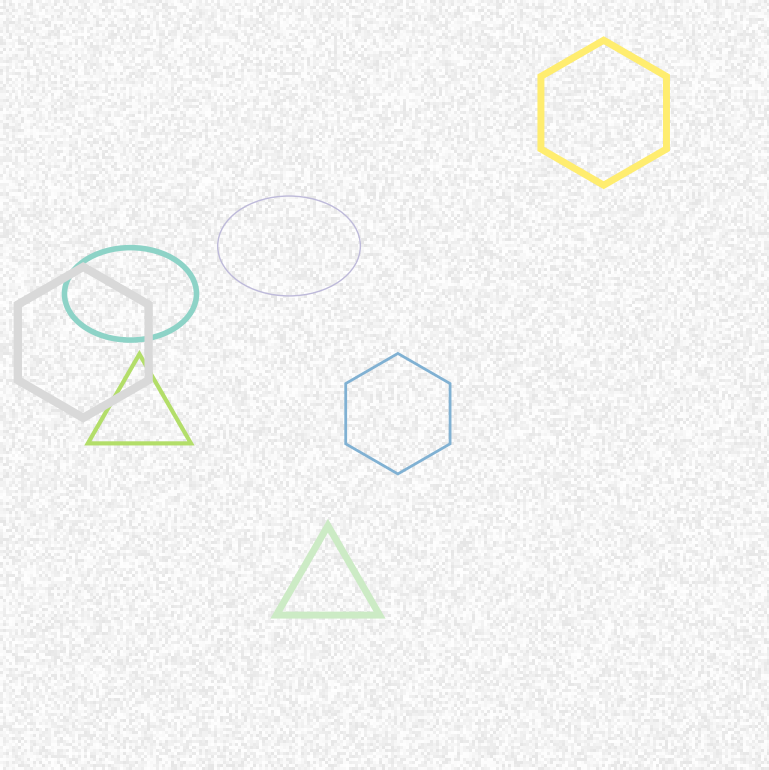[{"shape": "oval", "thickness": 2, "radius": 0.43, "center": [0.169, 0.618]}, {"shape": "oval", "thickness": 0.5, "radius": 0.46, "center": [0.375, 0.681]}, {"shape": "hexagon", "thickness": 1, "radius": 0.39, "center": [0.517, 0.463]}, {"shape": "triangle", "thickness": 1.5, "radius": 0.39, "center": [0.181, 0.463]}, {"shape": "hexagon", "thickness": 3, "radius": 0.49, "center": [0.108, 0.555]}, {"shape": "triangle", "thickness": 2.5, "radius": 0.39, "center": [0.426, 0.24]}, {"shape": "hexagon", "thickness": 2.5, "radius": 0.47, "center": [0.784, 0.854]}]